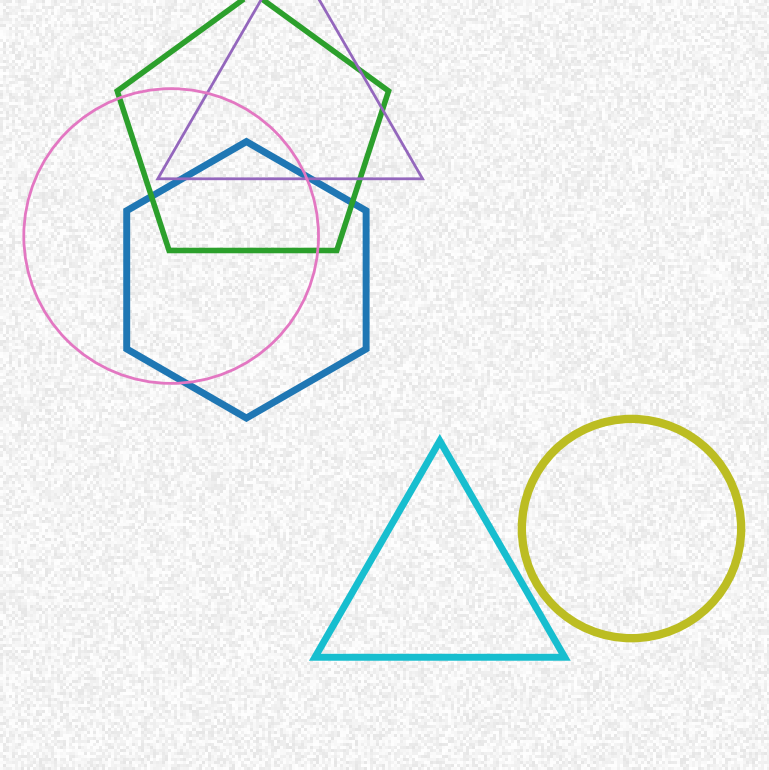[{"shape": "hexagon", "thickness": 2.5, "radius": 0.9, "center": [0.32, 0.637]}, {"shape": "pentagon", "thickness": 2, "radius": 0.93, "center": [0.328, 0.825]}, {"shape": "triangle", "thickness": 1, "radius": 0.99, "center": [0.377, 0.867]}, {"shape": "circle", "thickness": 1, "radius": 0.96, "center": [0.222, 0.693]}, {"shape": "circle", "thickness": 3, "radius": 0.71, "center": [0.82, 0.314]}, {"shape": "triangle", "thickness": 2.5, "radius": 0.94, "center": [0.571, 0.24]}]